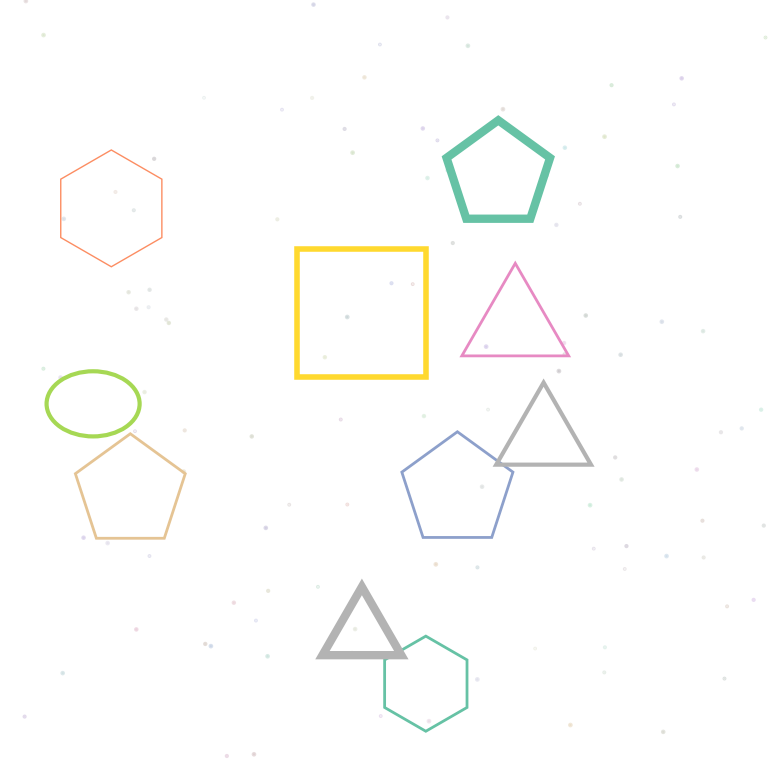[{"shape": "pentagon", "thickness": 3, "radius": 0.35, "center": [0.647, 0.773]}, {"shape": "hexagon", "thickness": 1, "radius": 0.31, "center": [0.553, 0.112]}, {"shape": "hexagon", "thickness": 0.5, "radius": 0.38, "center": [0.145, 0.729]}, {"shape": "pentagon", "thickness": 1, "radius": 0.38, "center": [0.594, 0.363]}, {"shape": "triangle", "thickness": 1, "radius": 0.4, "center": [0.669, 0.578]}, {"shape": "oval", "thickness": 1.5, "radius": 0.3, "center": [0.121, 0.476]}, {"shape": "square", "thickness": 2, "radius": 0.42, "center": [0.469, 0.594]}, {"shape": "pentagon", "thickness": 1, "radius": 0.38, "center": [0.169, 0.362]}, {"shape": "triangle", "thickness": 3, "radius": 0.3, "center": [0.47, 0.179]}, {"shape": "triangle", "thickness": 1.5, "radius": 0.36, "center": [0.706, 0.432]}]